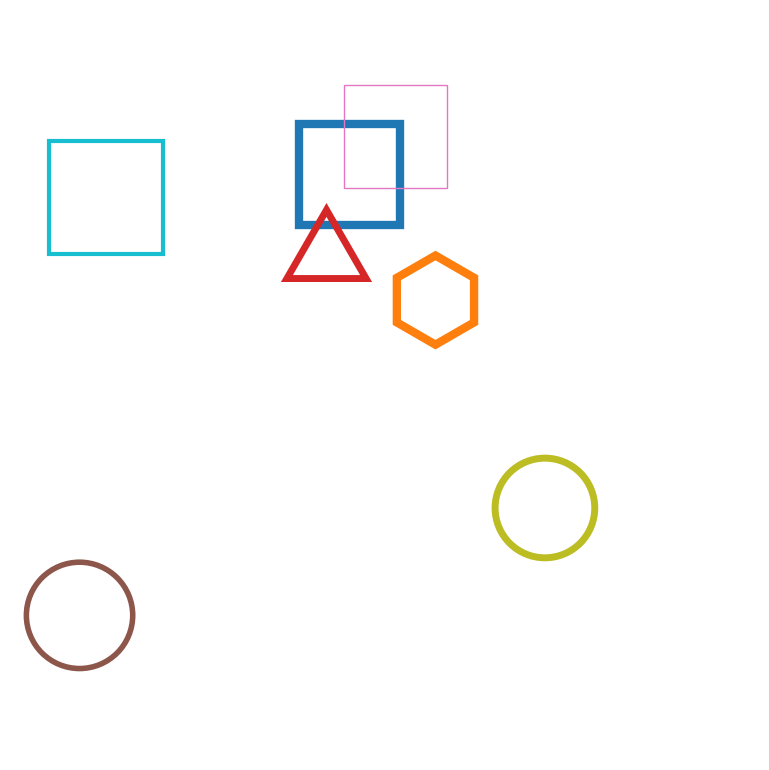[{"shape": "square", "thickness": 3, "radius": 0.33, "center": [0.454, 0.773]}, {"shape": "hexagon", "thickness": 3, "radius": 0.29, "center": [0.566, 0.61]}, {"shape": "triangle", "thickness": 2.5, "radius": 0.3, "center": [0.424, 0.668]}, {"shape": "circle", "thickness": 2, "radius": 0.35, "center": [0.103, 0.201]}, {"shape": "square", "thickness": 0.5, "radius": 0.33, "center": [0.514, 0.823]}, {"shape": "circle", "thickness": 2.5, "radius": 0.32, "center": [0.708, 0.34]}, {"shape": "square", "thickness": 1.5, "radius": 0.37, "center": [0.138, 0.744]}]